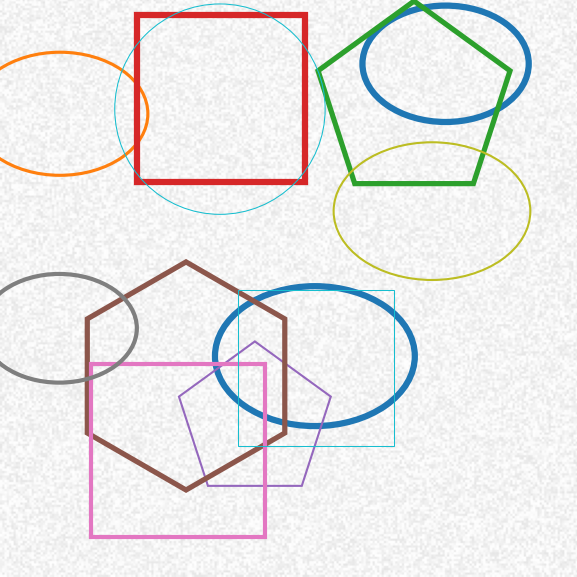[{"shape": "oval", "thickness": 3, "radius": 0.72, "center": [0.772, 0.889]}, {"shape": "oval", "thickness": 3, "radius": 0.87, "center": [0.545, 0.382]}, {"shape": "oval", "thickness": 1.5, "radius": 0.76, "center": [0.104, 0.802]}, {"shape": "pentagon", "thickness": 2.5, "radius": 0.87, "center": [0.717, 0.823]}, {"shape": "square", "thickness": 3, "radius": 0.73, "center": [0.383, 0.829]}, {"shape": "pentagon", "thickness": 1, "radius": 0.69, "center": [0.441, 0.27]}, {"shape": "hexagon", "thickness": 2.5, "radius": 0.99, "center": [0.322, 0.348]}, {"shape": "square", "thickness": 2, "radius": 0.75, "center": [0.308, 0.219]}, {"shape": "oval", "thickness": 2, "radius": 0.67, "center": [0.103, 0.431]}, {"shape": "oval", "thickness": 1, "radius": 0.85, "center": [0.748, 0.634]}, {"shape": "square", "thickness": 0.5, "radius": 0.68, "center": [0.547, 0.363]}, {"shape": "circle", "thickness": 0.5, "radius": 0.91, "center": [0.381, 0.81]}]